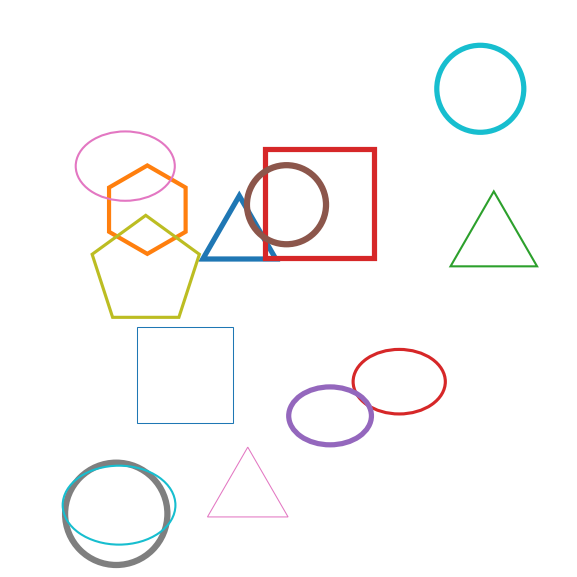[{"shape": "square", "thickness": 0.5, "radius": 0.42, "center": [0.321, 0.35]}, {"shape": "triangle", "thickness": 2.5, "radius": 0.36, "center": [0.414, 0.587]}, {"shape": "hexagon", "thickness": 2, "radius": 0.38, "center": [0.255, 0.636]}, {"shape": "triangle", "thickness": 1, "radius": 0.43, "center": [0.855, 0.581]}, {"shape": "square", "thickness": 2.5, "radius": 0.47, "center": [0.553, 0.647]}, {"shape": "oval", "thickness": 1.5, "radius": 0.4, "center": [0.691, 0.338]}, {"shape": "oval", "thickness": 2.5, "radius": 0.36, "center": [0.572, 0.279]}, {"shape": "circle", "thickness": 3, "radius": 0.34, "center": [0.496, 0.645]}, {"shape": "oval", "thickness": 1, "radius": 0.43, "center": [0.217, 0.712]}, {"shape": "triangle", "thickness": 0.5, "radius": 0.4, "center": [0.429, 0.144]}, {"shape": "circle", "thickness": 3, "radius": 0.44, "center": [0.201, 0.109]}, {"shape": "pentagon", "thickness": 1.5, "radius": 0.49, "center": [0.252, 0.529]}, {"shape": "oval", "thickness": 1, "radius": 0.49, "center": [0.206, 0.124]}, {"shape": "circle", "thickness": 2.5, "radius": 0.38, "center": [0.832, 0.845]}]